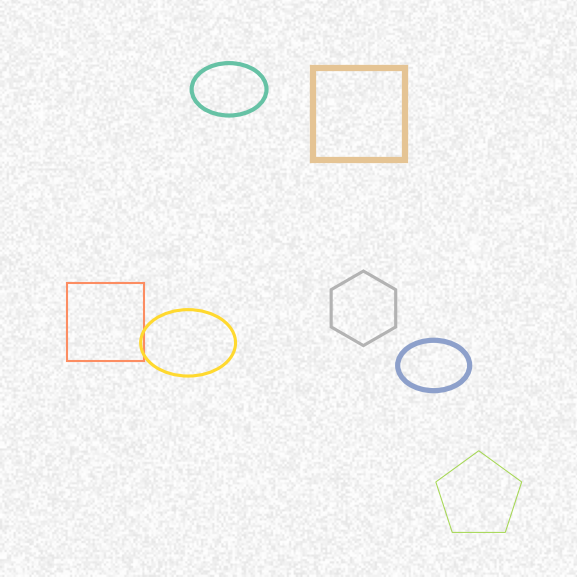[{"shape": "oval", "thickness": 2, "radius": 0.32, "center": [0.397, 0.844]}, {"shape": "square", "thickness": 1, "radius": 0.34, "center": [0.183, 0.441]}, {"shape": "oval", "thickness": 2.5, "radius": 0.31, "center": [0.751, 0.366]}, {"shape": "pentagon", "thickness": 0.5, "radius": 0.39, "center": [0.829, 0.14]}, {"shape": "oval", "thickness": 1.5, "radius": 0.41, "center": [0.326, 0.405]}, {"shape": "square", "thickness": 3, "radius": 0.4, "center": [0.621, 0.802]}, {"shape": "hexagon", "thickness": 1.5, "radius": 0.32, "center": [0.629, 0.465]}]